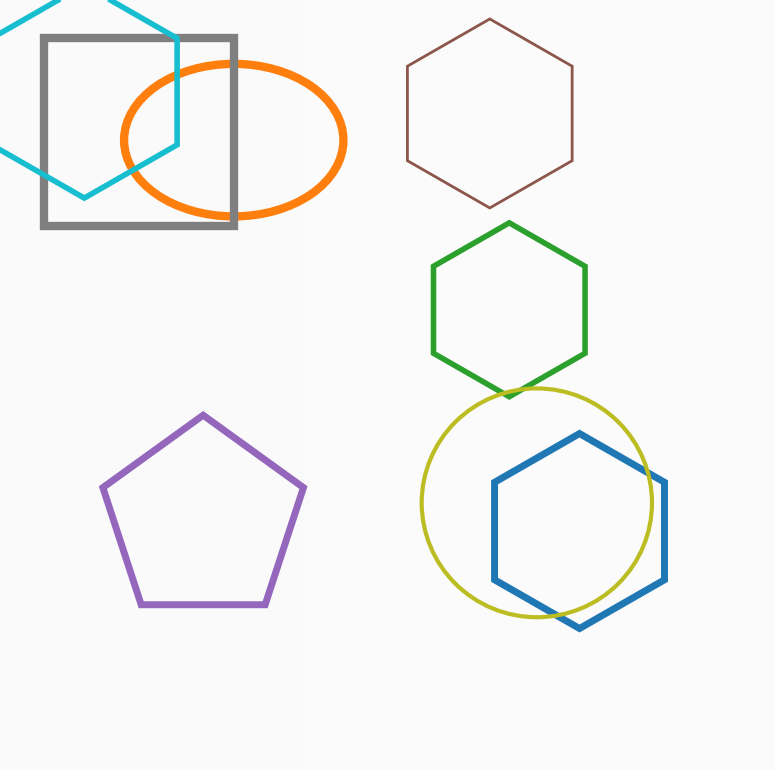[{"shape": "hexagon", "thickness": 2.5, "radius": 0.63, "center": [0.748, 0.31]}, {"shape": "oval", "thickness": 3, "radius": 0.71, "center": [0.302, 0.818]}, {"shape": "hexagon", "thickness": 2, "radius": 0.56, "center": [0.657, 0.598]}, {"shape": "pentagon", "thickness": 2.5, "radius": 0.68, "center": [0.262, 0.325]}, {"shape": "hexagon", "thickness": 1, "radius": 0.61, "center": [0.632, 0.853]}, {"shape": "square", "thickness": 3, "radius": 0.61, "center": [0.179, 0.829]}, {"shape": "circle", "thickness": 1.5, "radius": 0.74, "center": [0.693, 0.347]}, {"shape": "hexagon", "thickness": 2, "radius": 0.69, "center": [0.109, 0.881]}]